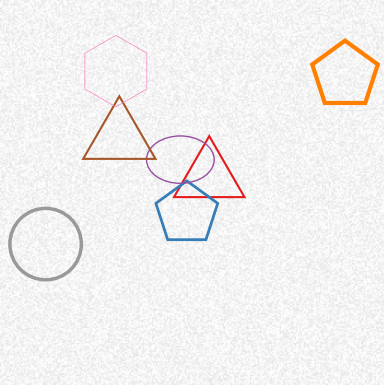[{"shape": "triangle", "thickness": 1.5, "radius": 0.53, "center": [0.543, 0.541]}, {"shape": "pentagon", "thickness": 2, "radius": 0.42, "center": [0.485, 0.446]}, {"shape": "oval", "thickness": 1, "radius": 0.44, "center": [0.468, 0.585]}, {"shape": "pentagon", "thickness": 3, "radius": 0.45, "center": [0.896, 0.805]}, {"shape": "triangle", "thickness": 1.5, "radius": 0.54, "center": [0.31, 0.642]}, {"shape": "hexagon", "thickness": 0.5, "radius": 0.46, "center": [0.301, 0.815]}, {"shape": "circle", "thickness": 2.5, "radius": 0.46, "center": [0.118, 0.366]}]